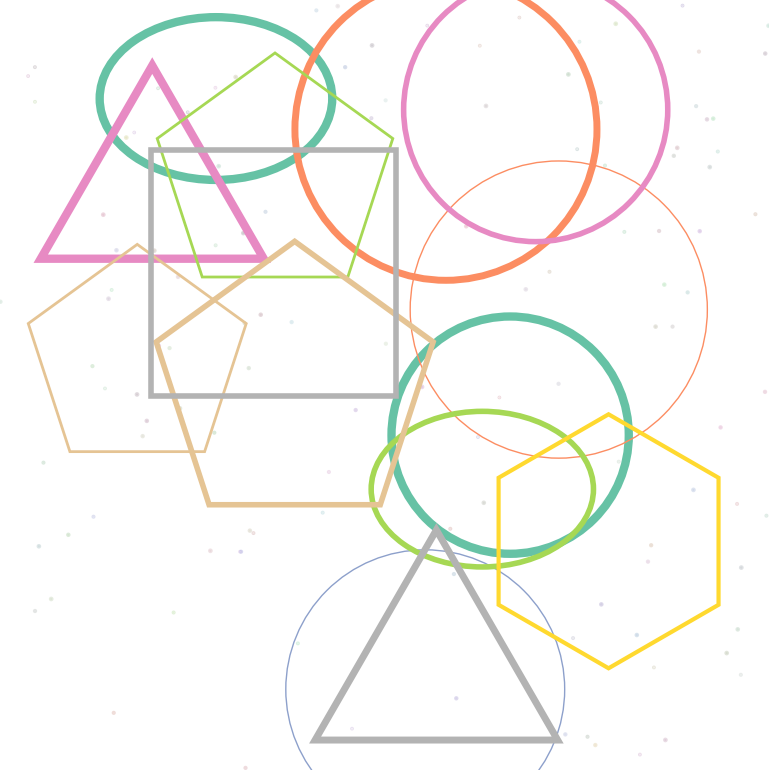[{"shape": "circle", "thickness": 3, "radius": 0.77, "center": [0.663, 0.435]}, {"shape": "oval", "thickness": 3, "radius": 0.76, "center": [0.28, 0.872]}, {"shape": "circle", "thickness": 0.5, "radius": 0.96, "center": [0.726, 0.598]}, {"shape": "circle", "thickness": 2.5, "radius": 0.98, "center": [0.579, 0.832]}, {"shape": "circle", "thickness": 0.5, "radius": 0.91, "center": [0.552, 0.105]}, {"shape": "triangle", "thickness": 3, "radius": 0.84, "center": [0.198, 0.748]}, {"shape": "circle", "thickness": 2, "radius": 0.86, "center": [0.696, 0.858]}, {"shape": "oval", "thickness": 2, "radius": 0.72, "center": [0.626, 0.365]}, {"shape": "pentagon", "thickness": 1, "radius": 0.8, "center": [0.357, 0.77]}, {"shape": "hexagon", "thickness": 1.5, "radius": 0.82, "center": [0.79, 0.297]}, {"shape": "pentagon", "thickness": 2, "radius": 0.95, "center": [0.383, 0.497]}, {"shape": "pentagon", "thickness": 1, "radius": 0.74, "center": [0.178, 0.534]}, {"shape": "triangle", "thickness": 2.5, "radius": 0.91, "center": [0.567, 0.13]}, {"shape": "square", "thickness": 2, "radius": 0.8, "center": [0.355, 0.646]}]